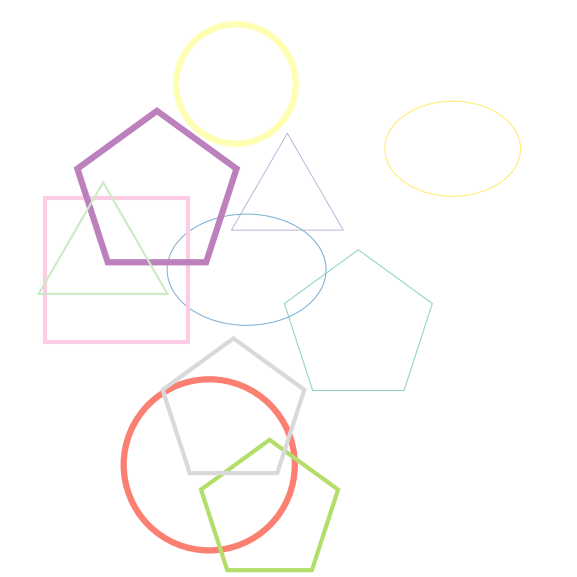[{"shape": "pentagon", "thickness": 0.5, "radius": 0.67, "center": [0.621, 0.432]}, {"shape": "circle", "thickness": 3, "radius": 0.52, "center": [0.409, 0.854]}, {"shape": "triangle", "thickness": 0.5, "radius": 0.56, "center": [0.498, 0.657]}, {"shape": "circle", "thickness": 3, "radius": 0.74, "center": [0.362, 0.194]}, {"shape": "oval", "thickness": 0.5, "radius": 0.69, "center": [0.427, 0.532]}, {"shape": "pentagon", "thickness": 2, "radius": 0.62, "center": [0.467, 0.113]}, {"shape": "square", "thickness": 2, "radius": 0.62, "center": [0.202, 0.532]}, {"shape": "pentagon", "thickness": 2, "radius": 0.64, "center": [0.404, 0.284]}, {"shape": "pentagon", "thickness": 3, "radius": 0.72, "center": [0.272, 0.662]}, {"shape": "triangle", "thickness": 1, "radius": 0.64, "center": [0.179, 0.555]}, {"shape": "oval", "thickness": 0.5, "radius": 0.59, "center": [0.784, 0.742]}]